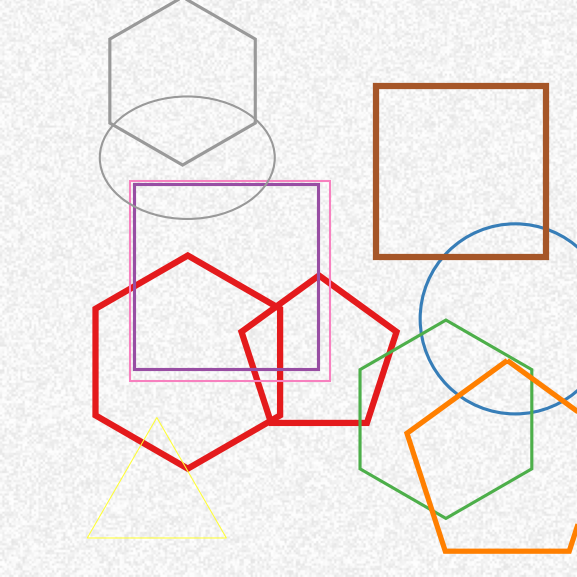[{"shape": "hexagon", "thickness": 3, "radius": 0.92, "center": [0.325, 0.372]}, {"shape": "pentagon", "thickness": 3, "radius": 0.71, "center": [0.552, 0.381]}, {"shape": "circle", "thickness": 1.5, "radius": 0.82, "center": [0.892, 0.447]}, {"shape": "hexagon", "thickness": 1.5, "radius": 0.86, "center": [0.772, 0.273]}, {"shape": "square", "thickness": 1.5, "radius": 0.8, "center": [0.391, 0.52]}, {"shape": "pentagon", "thickness": 2.5, "radius": 0.91, "center": [0.878, 0.192]}, {"shape": "triangle", "thickness": 0.5, "radius": 0.7, "center": [0.272, 0.137]}, {"shape": "square", "thickness": 3, "radius": 0.74, "center": [0.798, 0.702]}, {"shape": "square", "thickness": 1, "radius": 0.87, "center": [0.398, 0.513]}, {"shape": "hexagon", "thickness": 1.5, "radius": 0.73, "center": [0.316, 0.859]}, {"shape": "oval", "thickness": 1, "radius": 0.76, "center": [0.324, 0.726]}]